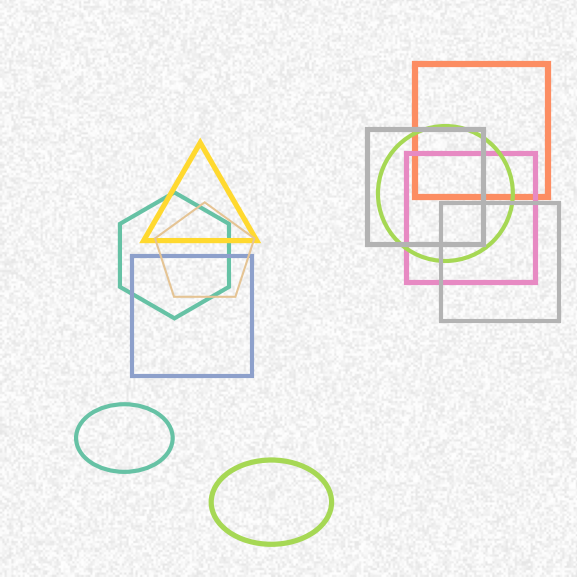[{"shape": "oval", "thickness": 2, "radius": 0.42, "center": [0.215, 0.241]}, {"shape": "hexagon", "thickness": 2, "radius": 0.55, "center": [0.302, 0.557]}, {"shape": "square", "thickness": 3, "radius": 0.57, "center": [0.833, 0.773]}, {"shape": "square", "thickness": 2, "radius": 0.52, "center": [0.332, 0.452]}, {"shape": "square", "thickness": 2.5, "radius": 0.56, "center": [0.815, 0.623]}, {"shape": "oval", "thickness": 2.5, "radius": 0.52, "center": [0.47, 0.13]}, {"shape": "circle", "thickness": 2, "radius": 0.58, "center": [0.771, 0.664]}, {"shape": "triangle", "thickness": 2.5, "radius": 0.57, "center": [0.347, 0.639]}, {"shape": "pentagon", "thickness": 1, "radius": 0.45, "center": [0.354, 0.558]}, {"shape": "square", "thickness": 2, "radius": 0.51, "center": [0.866, 0.546]}, {"shape": "square", "thickness": 2.5, "radius": 0.5, "center": [0.736, 0.676]}]